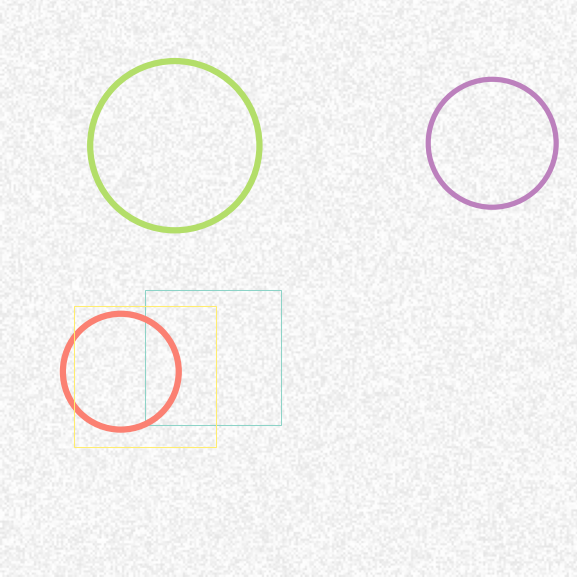[{"shape": "square", "thickness": 0.5, "radius": 0.59, "center": [0.368, 0.38]}, {"shape": "circle", "thickness": 3, "radius": 0.5, "center": [0.209, 0.356]}, {"shape": "circle", "thickness": 3, "radius": 0.73, "center": [0.303, 0.747]}, {"shape": "circle", "thickness": 2.5, "radius": 0.55, "center": [0.852, 0.751]}, {"shape": "square", "thickness": 0.5, "radius": 0.61, "center": [0.251, 0.348]}]